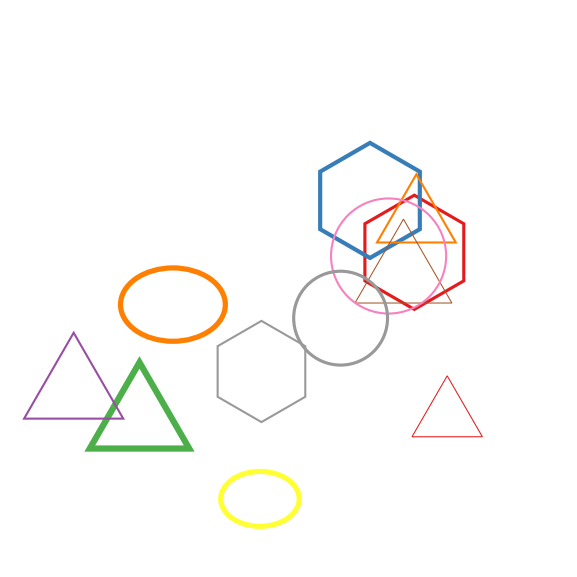[{"shape": "triangle", "thickness": 0.5, "radius": 0.35, "center": [0.774, 0.278]}, {"shape": "hexagon", "thickness": 1.5, "radius": 0.49, "center": [0.717, 0.562]}, {"shape": "hexagon", "thickness": 2, "radius": 0.5, "center": [0.641, 0.652]}, {"shape": "triangle", "thickness": 3, "radius": 0.5, "center": [0.242, 0.272]}, {"shape": "triangle", "thickness": 1, "radius": 0.5, "center": [0.128, 0.324]}, {"shape": "triangle", "thickness": 1, "radius": 0.39, "center": [0.721, 0.619]}, {"shape": "oval", "thickness": 2.5, "radius": 0.45, "center": [0.299, 0.472]}, {"shape": "oval", "thickness": 2.5, "radius": 0.34, "center": [0.45, 0.135]}, {"shape": "triangle", "thickness": 0.5, "radius": 0.48, "center": [0.699, 0.523]}, {"shape": "circle", "thickness": 1, "radius": 0.5, "center": [0.673, 0.556]}, {"shape": "circle", "thickness": 1.5, "radius": 0.41, "center": [0.59, 0.448]}, {"shape": "hexagon", "thickness": 1, "radius": 0.44, "center": [0.453, 0.356]}]